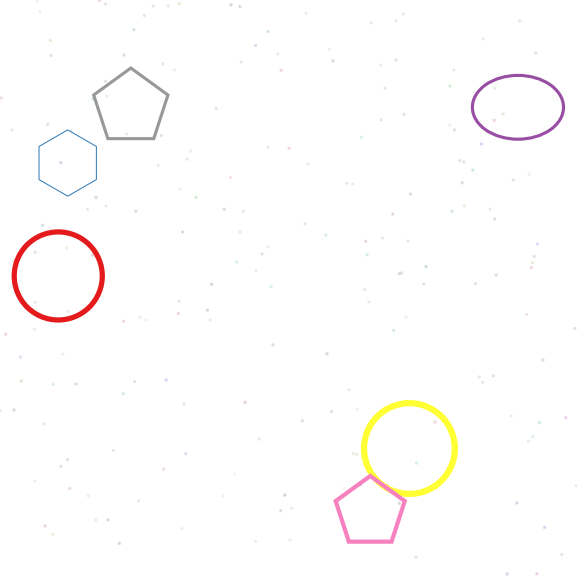[{"shape": "circle", "thickness": 2.5, "radius": 0.38, "center": [0.101, 0.521]}, {"shape": "hexagon", "thickness": 0.5, "radius": 0.29, "center": [0.117, 0.717]}, {"shape": "oval", "thickness": 1.5, "radius": 0.39, "center": [0.897, 0.813]}, {"shape": "circle", "thickness": 3, "radius": 0.39, "center": [0.709, 0.222]}, {"shape": "pentagon", "thickness": 2, "radius": 0.31, "center": [0.641, 0.112]}, {"shape": "pentagon", "thickness": 1.5, "radius": 0.34, "center": [0.227, 0.814]}]